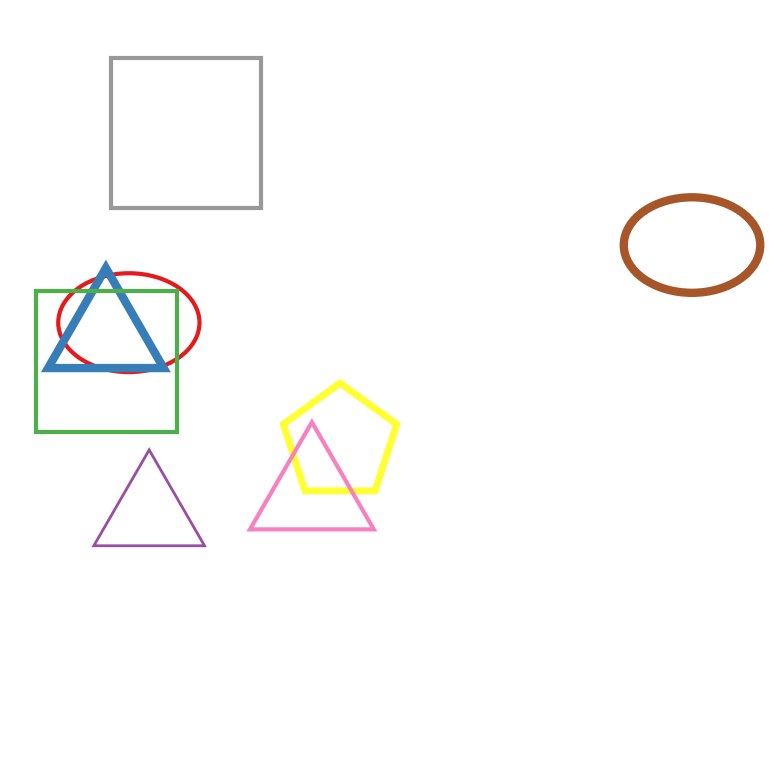[{"shape": "oval", "thickness": 1.5, "radius": 0.46, "center": [0.167, 0.581]}, {"shape": "triangle", "thickness": 3, "radius": 0.43, "center": [0.137, 0.565]}, {"shape": "square", "thickness": 1.5, "radius": 0.46, "center": [0.138, 0.531]}, {"shape": "triangle", "thickness": 1, "radius": 0.42, "center": [0.194, 0.333]}, {"shape": "pentagon", "thickness": 2.5, "radius": 0.39, "center": [0.442, 0.425]}, {"shape": "oval", "thickness": 3, "radius": 0.44, "center": [0.899, 0.682]}, {"shape": "triangle", "thickness": 1.5, "radius": 0.46, "center": [0.405, 0.359]}, {"shape": "square", "thickness": 1.5, "radius": 0.49, "center": [0.242, 0.827]}]